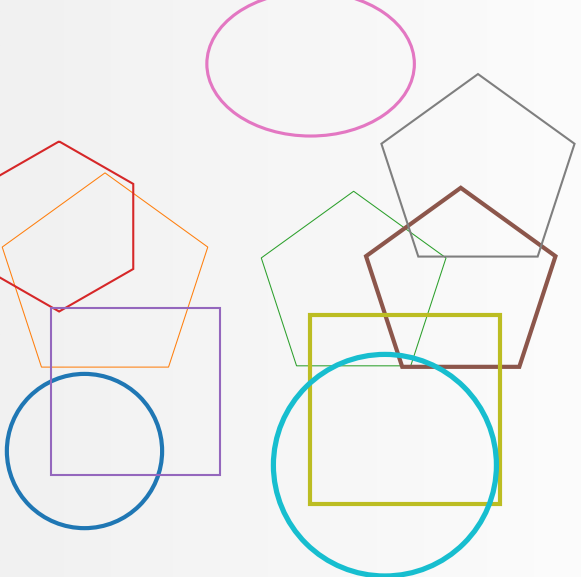[{"shape": "circle", "thickness": 2, "radius": 0.67, "center": [0.145, 0.218]}, {"shape": "pentagon", "thickness": 0.5, "radius": 0.93, "center": [0.181, 0.514]}, {"shape": "pentagon", "thickness": 0.5, "radius": 0.84, "center": [0.608, 0.501]}, {"shape": "hexagon", "thickness": 1, "radius": 0.74, "center": [0.102, 0.607]}, {"shape": "square", "thickness": 1, "radius": 0.73, "center": [0.234, 0.321]}, {"shape": "pentagon", "thickness": 2, "radius": 0.86, "center": [0.793, 0.503]}, {"shape": "oval", "thickness": 1.5, "radius": 0.89, "center": [0.534, 0.889]}, {"shape": "pentagon", "thickness": 1, "radius": 0.87, "center": [0.822, 0.696]}, {"shape": "square", "thickness": 2, "radius": 0.82, "center": [0.697, 0.29]}, {"shape": "circle", "thickness": 2.5, "radius": 0.96, "center": [0.662, 0.194]}]